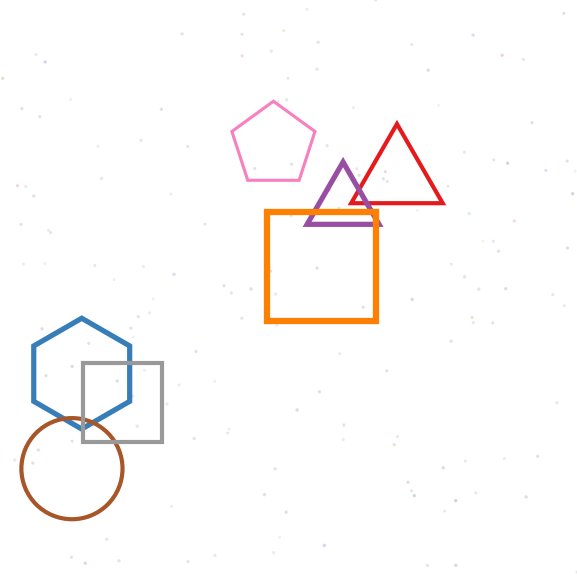[{"shape": "triangle", "thickness": 2, "radius": 0.46, "center": [0.687, 0.693]}, {"shape": "hexagon", "thickness": 2.5, "radius": 0.48, "center": [0.142, 0.352]}, {"shape": "triangle", "thickness": 2.5, "radius": 0.36, "center": [0.594, 0.647]}, {"shape": "square", "thickness": 3, "radius": 0.47, "center": [0.558, 0.537]}, {"shape": "circle", "thickness": 2, "radius": 0.44, "center": [0.125, 0.188]}, {"shape": "pentagon", "thickness": 1.5, "radius": 0.38, "center": [0.473, 0.748]}, {"shape": "square", "thickness": 2, "radius": 0.34, "center": [0.212, 0.302]}]